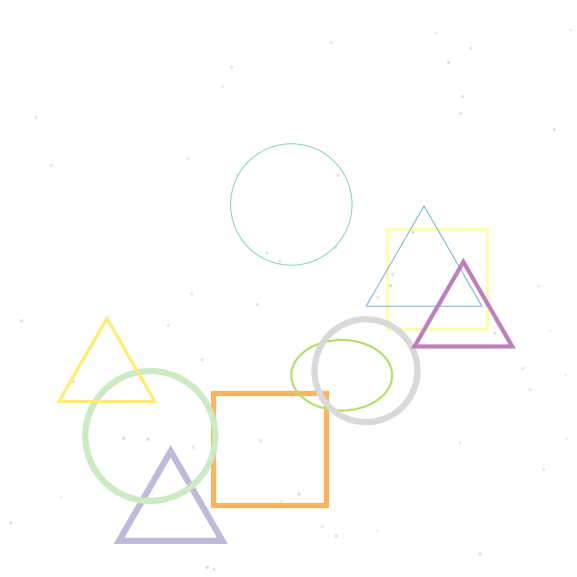[{"shape": "circle", "thickness": 0.5, "radius": 0.53, "center": [0.504, 0.645]}, {"shape": "square", "thickness": 1.5, "radius": 0.43, "center": [0.756, 0.516]}, {"shape": "triangle", "thickness": 3, "radius": 0.52, "center": [0.296, 0.114]}, {"shape": "triangle", "thickness": 0.5, "radius": 0.58, "center": [0.734, 0.527]}, {"shape": "square", "thickness": 2.5, "radius": 0.49, "center": [0.467, 0.222]}, {"shape": "oval", "thickness": 1, "radius": 0.44, "center": [0.592, 0.349]}, {"shape": "circle", "thickness": 3, "radius": 0.45, "center": [0.634, 0.357]}, {"shape": "triangle", "thickness": 2, "radius": 0.49, "center": [0.802, 0.448]}, {"shape": "circle", "thickness": 3, "radius": 0.56, "center": [0.26, 0.244]}, {"shape": "triangle", "thickness": 1.5, "radius": 0.48, "center": [0.185, 0.352]}]